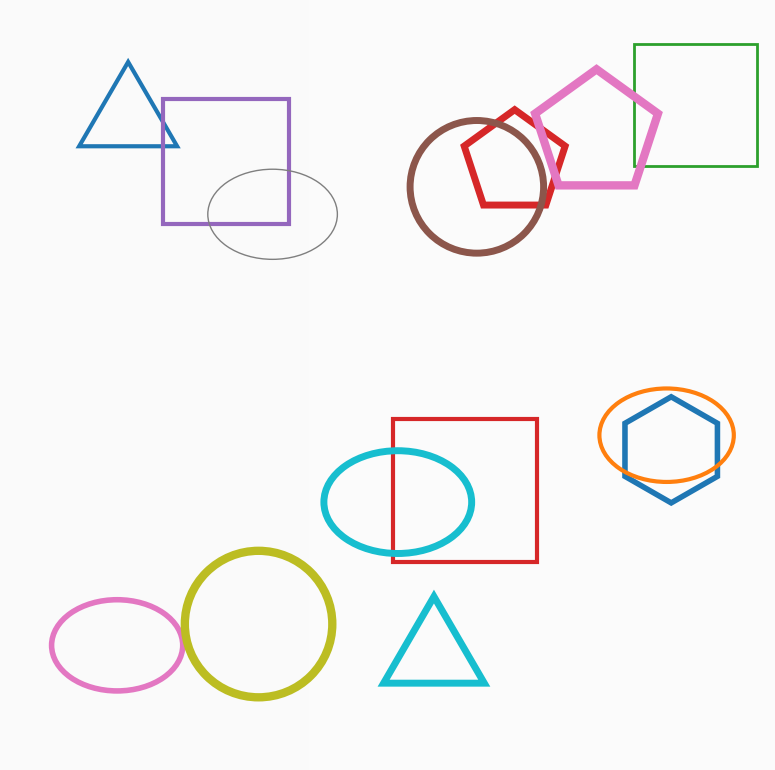[{"shape": "triangle", "thickness": 1.5, "radius": 0.36, "center": [0.165, 0.847]}, {"shape": "hexagon", "thickness": 2, "radius": 0.34, "center": [0.866, 0.416]}, {"shape": "oval", "thickness": 1.5, "radius": 0.43, "center": [0.86, 0.435]}, {"shape": "square", "thickness": 1, "radius": 0.4, "center": [0.897, 0.863]}, {"shape": "square", "thickness": 1.5, "radius": 0.46, "center": [0.6, 0.363]}, {"shape": "pentagon", "thickness": 2.5, "radius": 0.34, "center": [0.664, 0.789]}, {"shape": "square", "thickness": 1.5, "radius": 0.41, "center": [0.291, 0.791]}, {"shape": "circle", "thickness": 2.5, "radius": 0.43, "center": [0.615, 0.757]}, {"shape": "oval", "thickness": 2, "radius": 0.42, "center": [0.151, 0.162]}, {"shape": "pentagon", "thickness": 3, "radius": 0.42, "center": [0.77, 0.827]}, {"shape": "oval", "thickness": 0.5, "radius": 0.42, "center": [0.352, 0.722]}, {"shape": "circle", "thickness": 3, "radius": 0.48, "center": [0.334, 0.19]}, {"shape": "oval", "thickness": 2.5, "radius": 0.48, "center": [0.513, 0.348]}, {"shape": "triangle", "thickness": 2.5, "radius": 0.37, "center": [0.56, 0.15]}]